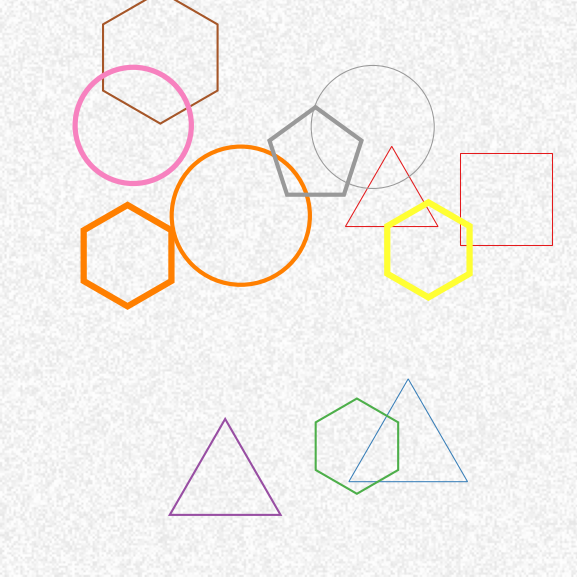[{"shape": "square", "thickness": 0.5, "radius": 0.4, "center": [0.876, 0.655]}, {"shape": "triangle", "thickness": 0.5, "radius": 0.46, "center": [0.678, 0.653]}, {"shape": "triangle", "thickness": 0.5, "radius": 0.59, "center": [0.707, 0.224]}, {"shape": "hexagon", "thickness": 1, "radius": 0.41, "center": [0.618, 0.227]}, {"shape": "triangle", "thickness": 1, "radius": 0.55, "center": [0.39, 0.163]}, {"shape": "circle", "thickness": 2, "radius": 0.6, "center": [0.417, 0.626]}, {"shape": "hexagon", "thickness": 3, "radius": 0.44, "center": [0.221, 0.556]}, {"shape": "hexagon", "thickness": 3, "radius": 0.41, "center": [0.742, 0.566]}, {"shape": "hexagon", "thickness": 1, "radius": 0.57, "center": [0.278, 0.9]}, {"shape": "circle", "thickness": 2.5, "radius": 0.5, "center": [0.231, 0.782]}, {"shape": "pentagon", "thickness": 2, "radius": 0.42, "center": [0.546, 0.73]}, {"shape": "circle", "thickness": 0.5, "radius": 0.53, "center": [0.645, 0.779]}]